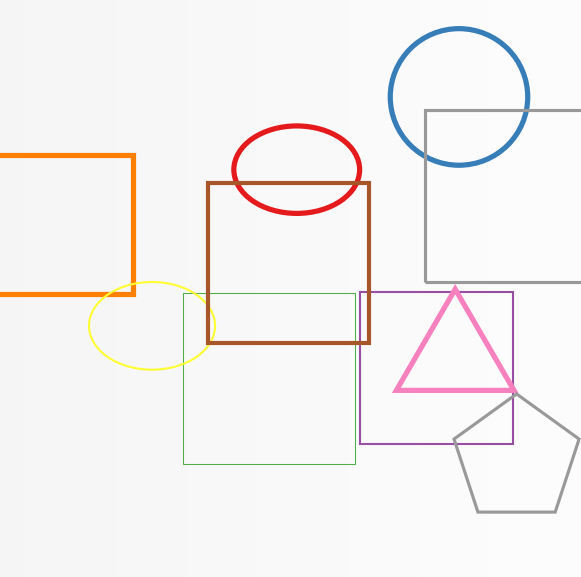[{"shape": "oval", "thickness": 2.5, "radius": 0.54, "center": [0.511, 0.705]}, {"shape": "circle", "thickness": 2.5, "radius": 0.59, "center": [0.79, 0.831]}, {"shape": "square", "thickness": 0.5, "radius": 0.74, "center": [0.463, 0.344]}, {"shape": "square", "thickness": 1, "radius": 0.66, "center": [0.752, 0.361]}, {"shape": "square", "thickness": 2.5, "radius": 0.6, "center": [0.108, 0.61]}, {"shape": "oval", "thickness": 1, "radius": 0.54, "center": [0.262, 0.435]}, {"shape": "square", "thickness": 2, "radius": 0.69, "center": [0.496, 0.544]}, {"shape": "triangle", "thickness": 2.5, "radius": 0.58, "center": [0.783, 0.382]}, {"shape": "square", "thickness": 1.5, "radius": 0.75, "center": [0.881, 0.66]}, {"shape": "pentagon", "thickness": 1.5, "radius": 0.57, "center": [0.889, 0.204]}]